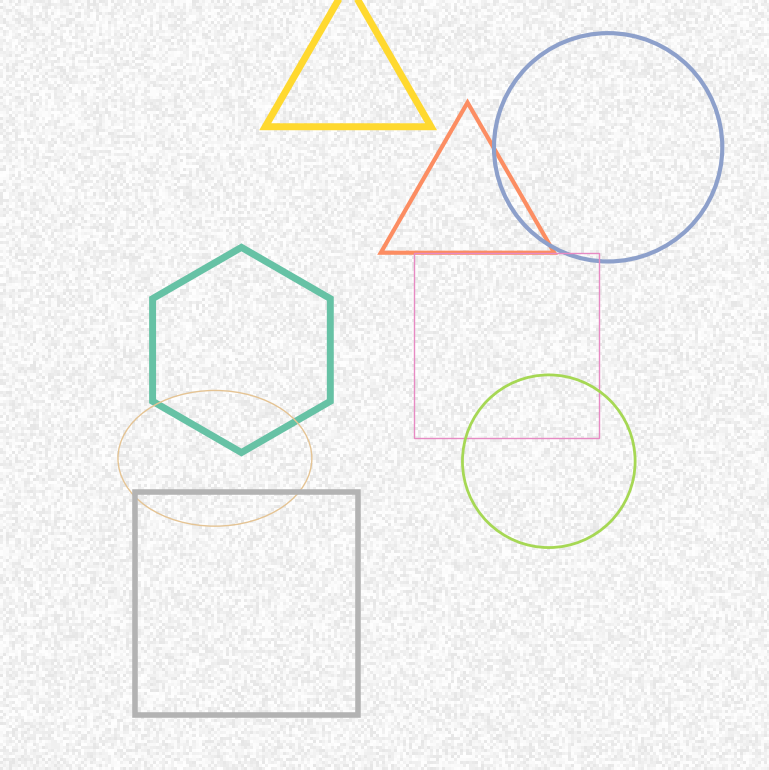[{"shape": "hexagon", "thickness": 2.5, "radius": 0.67, "center": [0.314, 0.546]}, {"shape": "triangle", "thickness": 1.5, "radius": 0.65, "center": [0.607, 0.737]}, {"shape": "circle", "thickness": 1.5, "radius": 0.74, "center": [0.79, 0.809]}, {"shape": "square", "thickness": 0.5, "radius": 0.6, "center": [0.658, 0.551]}, {"shape": "circle", "thickness": 1, "radius": 0.56, "center": [0.713, 0.401]}, {"shape": "triangle", "thickness": 2.5, "radius": 0.62, "center": [0.452, 0.898]}, {"shape": "oval", "thickness": 0.5, "radius": 0.63, "center": [0.279, 0.405]}, {"shape": "square", "thickness": 2, "radius": 0.72, "center": [0.32, 0.216]}]